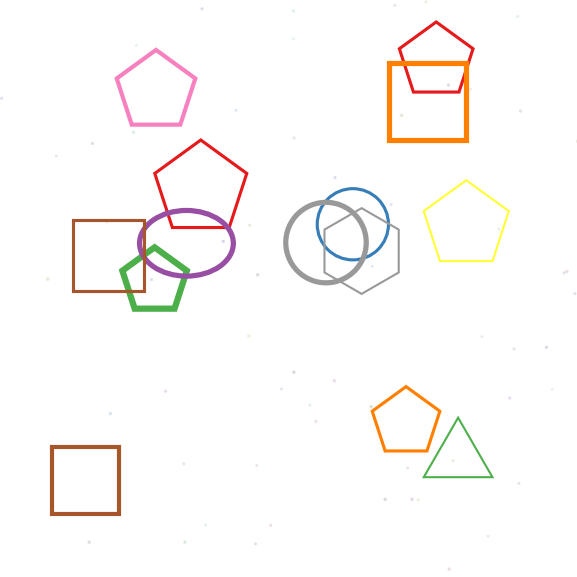[{"shape": "pentagon", "thickness": 1.5, "radius": 0.34, "center": [0.755, 0.894]}, {"shape": "pentagon", "thickness": 1.5, "radius": 0.42, "center": [0.348, 0.673]}, {"shape": "circle", "thickness": 1.5, "radius": 0.31, "center": [0.611, 0.611]}, {"shape": "triangle", "thickness": 1, "radius": 0.34, "center": [0.793, 0.207]}, {"shape": "pentagon", "thickness": 3, "radius": 0.29, "center": [0.268, 0.512]}, {"shape": "oval", "thickness": 2.5, "radius": 0.41, "center": [0.323, 0.578]}, {"shape": "pentagon", "thickness": 1.5, "radius": 0.31, "center": [0.703, 0.268]}, {"shape": "square", "thickness": 2.5, "radius": 0.33, "center": [0.74, 0.824]}, {"shape": "pentagon", "thickness": 1, "radius": 0.39, "center": [0.807, 0.61]}, {"shape": "square", "thickness": 2, "radius": 0.29, "center": [0.148, 0.168]}, {"shape": "square", "thickness": 1.5, "radius": 0.31, "center": [0.187, 0.557]}, {"shape": "pentagon", "thickness": 2, "radius": 0.36, "center": [0.27, 0.841]}, {"shape": "circle", "thickness": 2.5, "radius": 0.35, "center": [0.565, 0.579]}, {"shape": "hexagon", "thickness": 1, "radius": 0.37, "center": [0.626, 0.564]}]